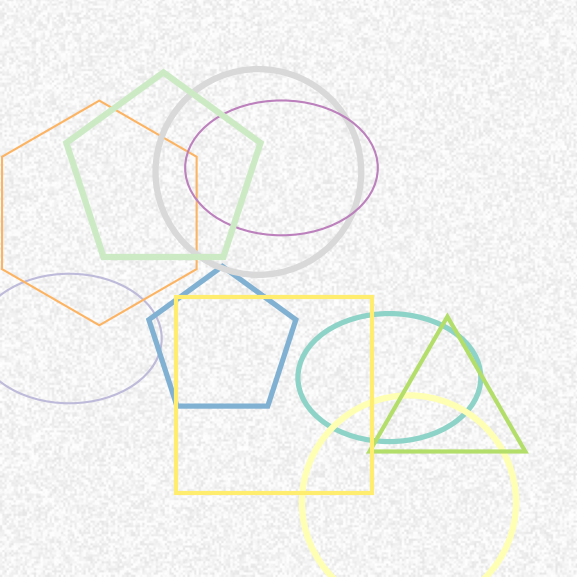[{"shape": "oval", "thickness": 2.5, "radius": 0.79, "center": [0.674, 0.345]}, {"shape": "circle", "thickness": 3, "radius": 0.93, "center": [0.708, 0.129]}, {"shape": "oval", "thickness": 1, "radius": 0.8, "center": [0.12, 0.413]}, {"shape": "pentagon", "thickness": 2.5, "radius": 0.67, "center": [0.385, 0.404]}, {"shape": "hexagon", "thickness": 1, "radius": 0.97, "center": [0.172, 0.63]}, {"shape": "triangle", "thickness": 2, "radius": 0.78, "center": [0.775, 0.295]}, {"shape": "circle", "thickness": 3, "radius": 0.89, "center": [0.447, 0.701]}, {"shape": "oval", "thickness": 1, "radius": 0.83, "center": [0.487, 0.708]}, {"shape": "pentagon", "thickness": 3, "radius": 0.88, "center": [0.283, 0.697]}, {"shape": "square", "thickness": 2, "radius": 0.85, "center": [0.475, 0.315]}]